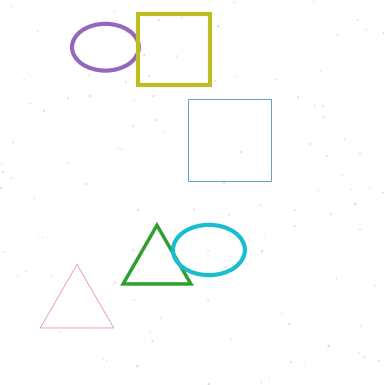[{"shape": "square", "thickness": 0.5, "radius": 0.53, "center": [0.596, 0.636]}, {"shape": "triangle", "thickness": 2.5, "radius": 0.51, "center": [0.408, 0.313]}, {"shape": "oval", "thickness": 3, "radius": 0.43, "center": [0.274, 0.877]}, {"shape": "triangle", "thickness": 0.5, "radius": 0.55, "center": [0.2, 0.203]}, {"shape": "square", "thickness": 3, "radius": 0.46, "center": [0.452, 0.872]}, {"shape": "oval", "thickness": 3, "radius": 0.47, "center": [0.543, 0.351]}]